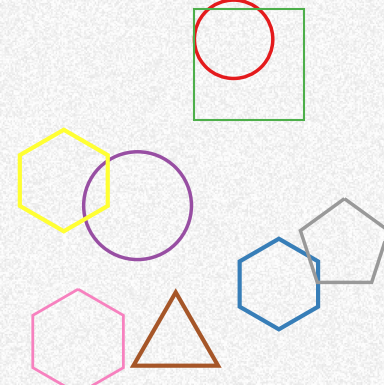[{"shape": "circle", "thickness": 2.5, "radius": 0.51, "center": [0.607, 0.898]}, {"shape": "hexagon", "thickness": 3, "radius": 0.59, "center": [0.724, 0.262]}, {"shape": "square", "thickness": 1.5, "radius": 0.72, "center": [0.647, 0.833]}, {"shape": "circle", "thickness": 2.5, "radius": 0.7, "center": [0.357, 0.466]}, {"shape": "hexagon", "thickness": 3, "radius": 0.66, "center": [0.166, 0.531]}, {"shape": "triangle", "thickness": 3, "radius": 0.63, "center": [0.456, 0.114]}, {"shape": "hexagon", "thickness": 2, "radius": 0.68, "center": [0.203, 0.113]}, {"shape": "pentagon", "thickness": 2.5, "radius": 0.6, "center": [0.895, 0.364]}]